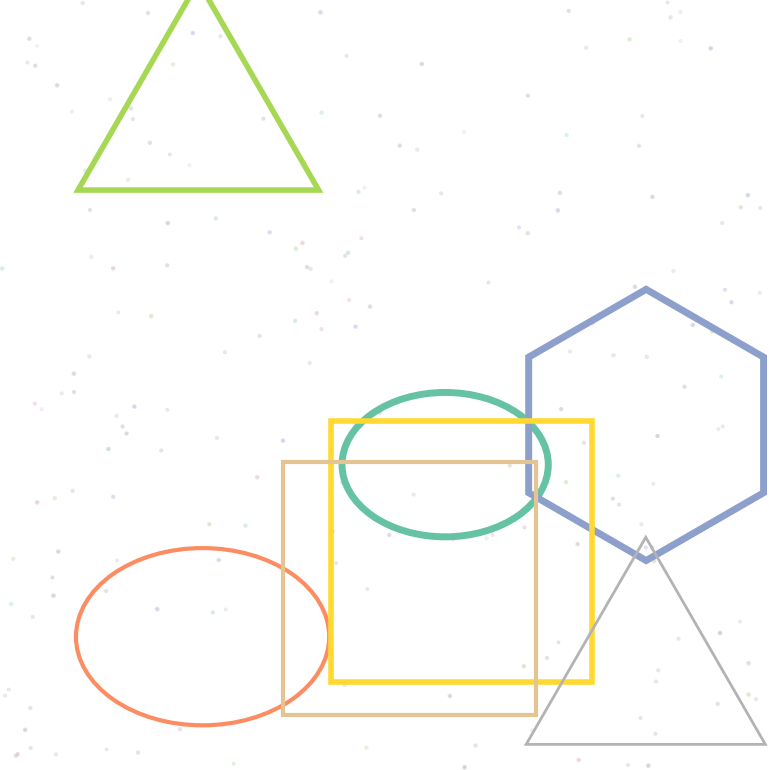[{"shape": "oval", "thickness": 2.5, "radius": 0.67, "center": [0.578, 0.397]}, {"shape": "oval", "thickness": 1.5, "radius": 0.82, "center": [0.263, 0.173]}, {"shape": "hexagon", "thickness": 2.5, "radius": 0.88, "center": [0.839, 0.448]}, {"shape": "triangle", "thickness": 2, "radius": 0.9, "center": [0.258, 0.843]}, {"shape": "square", "thickness": 2, "radius": 0.85, "center": [0.599, 0.284]}, {"shape": "square", "thickness": 1.5, "radius": 0.82, "center": [0.532, 0.235]}, {"shape": "triangle", "thickness": 1, "radius": 0.9, "center": [0.839, 0.123]}]